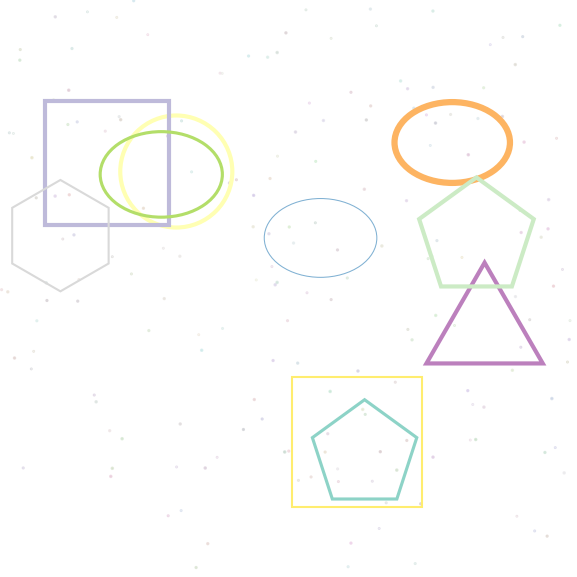[{"shape": "pentagon", "thickness": 1.5, "radius": 0.48, "center": [0.631, 0.212]}, {"shape": "circle", "thickness": 2, "radius": 0.49, "center": [0.305, 0.702]}, {"shape": "square", "thickness": 2, "radius": 0.54, "center": [0.186, 0.717]}, {"shape": "oval", "thickness": 0.5, "radius": 0.49, "center": [0.555, 0.587]}, {"shape": "oval", "thickness": 3, "radius": 0.5, "center": [0.783, 0.752]}, {"shape": "oval", "thickness": 1.5, "radius": 0.53, "center": [0.279, 0.697]}, {"shape": "hexagon", "thickness": 1, "radius": 0.48, "center": [0.105, 0.591]}, {"shape": "triangle", "thickness": 2, "radius": 0.58, "center": [0.839, 0.428]}, {"shape": "pentagon", "thickness": 2, "radius": 0.52, "center": [0.825, 0.588]}, {"shape": "square", "thickness": 1, "radius": 0.56, "center": [0.618, 0.234]}]